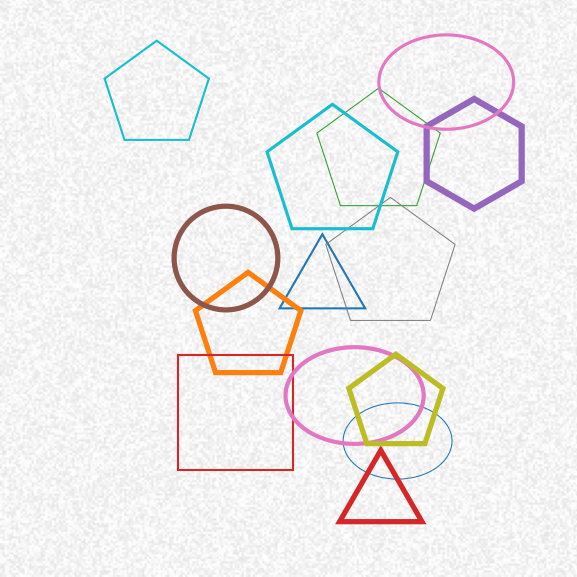[{"shape": "triangle", "thickness": 1, "radius": 0.43, "center": [0.558, 0.508]}, {"shape": "oval", "thickness": 0.5, "radius": 0.47, "center": [0.688, 0.236]}, {"shape": "pentagon", "thickness": 2.5, "radius": 0.48, "center": [0.43, 0.432]}, {"shape": "pentagon", "thickness": 0.5, "radius": 0.56, "center": [0.656, 0.734]}, {"shape": "square", "thickness": 1, "radius": 0.5, "center": [0.408, 0.284]}, {"shape": "triangle", "thickness": 2.5, "radius": 0.41, "center": [0.659, 0.137]}, {"shape": "hexagon", "thickness": 3, "radius": 0.47, "center": [0.821, 0.733]}, {"shape": "circle", "thickness": 2.5, "radius": 0.45, "center": [0.391, 0.552]}, {"shape": "oval", "thickness": 1.5, "radius": 0.58, "center": [0.773, 0.857]}, {"shape": "oval", "thickness": 2, "radius": 0.6, "center": [0.614, 0.314]}, {"shape": "pentagon", "thickness": 0.5, "radius": 0.59, "center": [0.676, 0.54]}, {"shape": "pentagon", "thickness": 2.5, "radius": 0.43, "center": [0.685, 0.3]}, {"shape": "pentagon", "thickness": 1.5, "radius": 0.6, "center": [0.576, 0.699]}, {"shape": "pentagon", "thickness": 1, "radius": 0.47, "center": [0.271, 0.834]}]